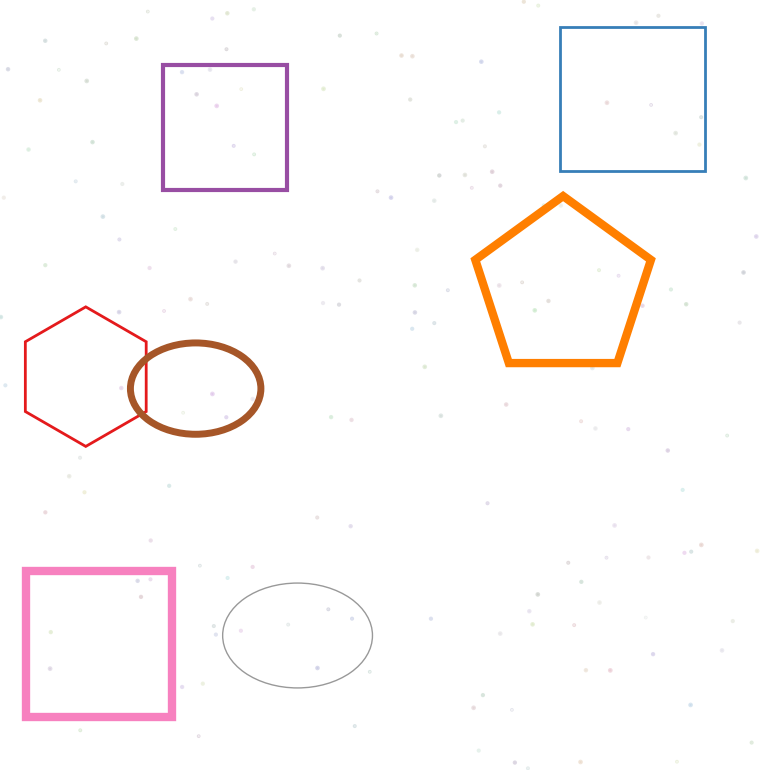[{"shape": "hexagon", "thickness": 1, "radius": 0.45, "center": [0.111, 0.511]}, {"shape": "square", "thickness": 1, "radius": 0.47, "center": [0.821, 0.872]}, {"shape": "square", "thickness": 1.5, "radius": 0.4, "center": [0.292, 0.834]}, {"shape": "pentagon", "thickness": 3, "radius": 0.6, "center": [0.731, 0.625]}, {"shape": "oval", "thickness": 2.5, "radius": 0.42, "center": [0.254, 0.495]}, {"shape": "square", "thickness": 3, "radius": 0.47, "center": [0.129, 0.163]}, {"shape": "oval", "thickness": 0.5, "radius": 0.49, "center": [0.386, 0.175]}]